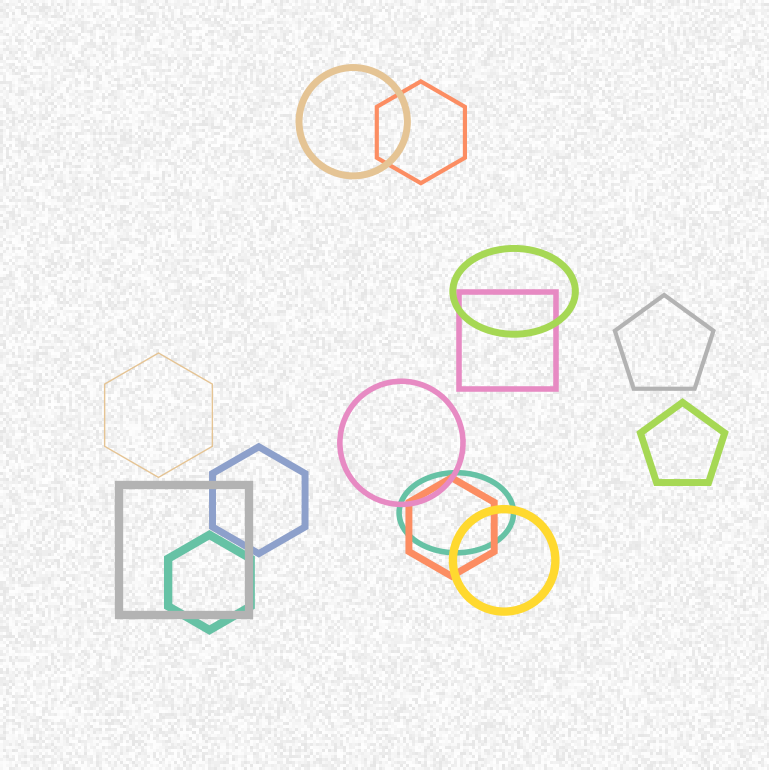[{"shape": "hexagon", "thickness": 3, "radius": 0.31, "center": [0.272, 0.244]}, {"shape": "oval", "thickness": 2, "radius": 0.37, "center": [0.593, 0.334]}, {"shape": "hexagon", "thickness": 2.5, "radius": 0.32, "center": [0.586, 0.316]}, {"shape": "hexagon", "thickness": 1.5, "radius": 0.33, "center": [0.547, 0.828]}, {"shape": "hexagon", "thickness": 2.5, "radius": 0.35, "center": [0.336, 0.35]}, {"shape": "square", "thickness": 2, "radius": 0.31, "center": [0.659, 0.558]}, {"shape": "circle", "thickness": 2, "radius": 0.4, "center": [0.521, 0.425]}, {"shape": "oval", "thickness": 2.5, "radius": 0.4, "center": [0.668, 0.622]}, {"shape": "pentagon", "thickness": 2.5, "radius": 0.29, "center": [0.886, 0.42]}, {"shape": "circle", "thickness": 3, "radius": 0.33, "center": [0.655, 0.272]}, {"shape": "circle", "thickness": 2.5, "radius": 0.35, "center": [0.459, 0.842]}, {"shape": "hexagon", "thickness": 0.5, "radius": 0.4, "center": [0.206, 0.461]}, {"shape": "square", "thickness": 3, "radius": 0.42, "center": [0.239, 0.286]}, {"shape": "pentagon", "thickness": 1.5, "radius": 0.34, "center": [0.863, 0.55]}]